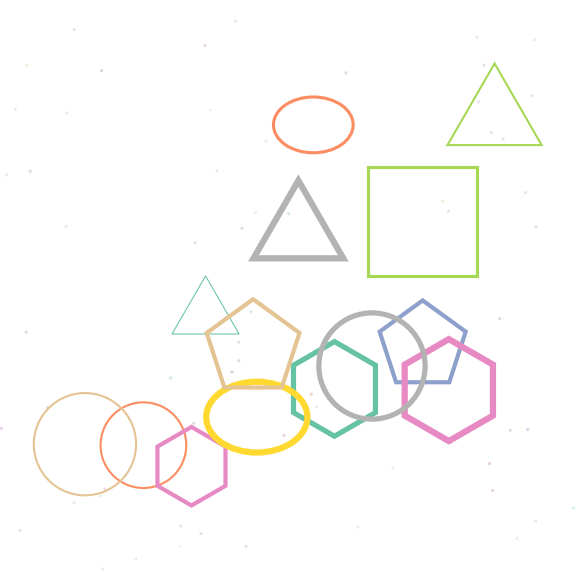[{"shape": "triangle", "thickness": 0.5, "radius": 0.34, "center": [0.356, 0.454]}, {"shape": "hexagon", "thickness": 2.5, "radius": 0.41, "center": [0.579, 0.326]}, {"shape": "circle", "thickness": 1, "radius": 0.37, "center": [0.248, 0.228]}, {"shape": "oval", "thickness": 1.5, "radius": 0.34, "center": [0.543, 0.783]}, {"shape": "pentagon", "thickness": 2, "radius": 0.39, "center": [0.732, 0.401]}, {"shape": "hexagon", "thickness": 2, "radius": 0.34, "center": [0.332, 0.192]}, {"shape": "hexagon", "thickness": 3, "radius": 0.44, "center": [0.777, 0.324]}, {"shape": "triangle", "thickness": 1, "radius": 0.47, "center": [0.856, 0.795]}, {"shape": "square", "thickness": 1.5, "radius": 0.47, "center": [0.732, 0.616]}, {"shape": "oval", "thickness": 3, "radius": 0.44, "center": [0.445, 0.277]}, {"shape": "circle", "thickness": 1, "radius": 0.44, "center": [0.147, 0.23]}, {"shape": "pentagon", "thickness": 2, "radius": 0.42, "center": [0.438, 0.397]}, {"shape": "circle", "thickness": 2.5, "radius": 0.46, "center": [0.644, 0.365]}, {"shape": "triangle", "thickness": 3, "radius": 0.45, "center": [0.517, 0.597]}]